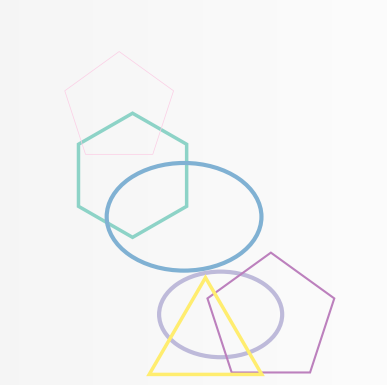[{"shape": "hexagon", "thickness": 2.5, "radius": 0.81, "center": [0.342, 0.545]}, {"shape": "oval", "thickness": 3, "radius": 0.79, "center": [0.569, 0.183]}, {"shape": "oval", "thickness": 3, "radius": 1.0, "center": [0.475, 0.437]}, {"shape": "pentagon", "thickness": 0.5, "radius": 0.74, "center": [0.307, 0.719]}, {"shape": "pentagon", "thickness": 1.5, "radius": 0.86, "center": [0.699, 0.172]}, {"shape": "triangle", "thickness": 2.5, "radius": 0.84, "center": [0.53, 0.111]}]